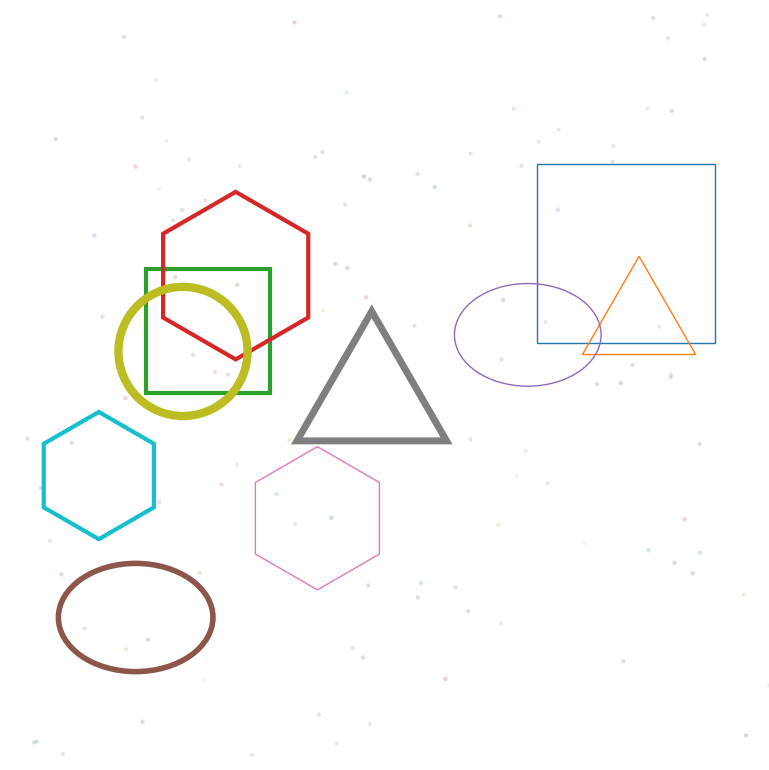[{"shape": "square", "thickness": 0.5, "radius": 0.58, "center": [0.813, 0.671]}, {"shape": "triangle", "thickness": 0.5, "radius": 0.42, "center": [0.83, 0.582]}, {"shape": "square", "thickness": 1.5, "radius": 0.4, "center": [0.27, 0.57]}, {"shape": "hexagon", "thickness": 1.5, "radius": 0.54, "center": [0.306, 0.642]}, {"shape": "oval", "thickness": 0.5, "radius": 0.48, "center": [0.685, 0.565]}, {"shape": "oval", "thickness": 2, "radius": 0.5, "center": [0.176, 0.198]}, {"shape": "hexagon", "thickness": 0.5, "radius": 0.46, "center": [0.412, 0.327]}, {"shape": "triangle", "thickness": 2.5, "radius": 0.56, "center": [0.483, 0.484]}, {"shape": "circle", "thickness": 3, "radius": 0.42, "center": [0.238, 0.544]}, {"shape": "hexagon", "thickness": 1.5, "radius": 0.41, "center": [0.128, 0.382]}]